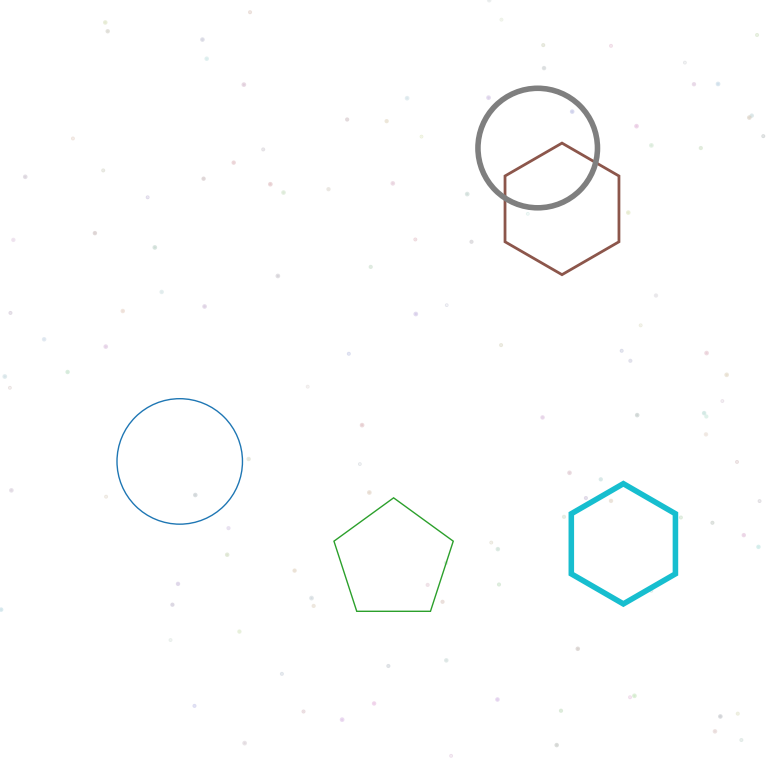[{"shape": "circle", "thickness": 0.5, "radius": 0.41, "center": [0.233, 0.401]}, {"shape": "pentagon", "thickness": 0.5, "radius": 0.41, "center": [0.511, 0.272]}, {"shape": "hexagon", "thickness": 1, "radius": 0.43, "center": [0.73, 0.729]}, {"shape": "circle", "thickness": 2, "radius": 0.39, "center": [0.698, 0.808]}, {"shape": "hexagon", "thickness": 2, "radius": 0.39, "center": [0.81, 0.294]}]